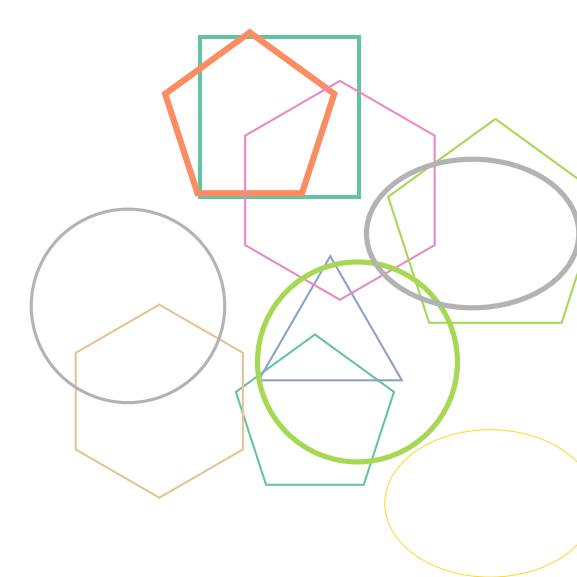[{"shape": "pentagon", "thickness": 1, "radius": 0.72, "center": [0.545, 0.276]}, {"shape": "square", "thickness": 2, "radius": 0.69, "center": [0.483, 0.796]}, {"shape": "pentagon", "thickness": 3, "radius": 0.77, "center": [0.432, 0.789]}, {"shape": "triangle", "thickness": 1, "radius": 0.72, "center": [0.572, 0.412]}, {"shape": "hexagon", "thickness": 1, "radius": 0.95, "center": [0.589, 0.67]}, {"shape": "circle", "thickness": 2.5, "radius": 0.87, "center": [0.619, 0.372]}, {"shape": "pentagon", "thickness": 1, "radius": 0.98, "center": [0.858, 0.598]}, {"shape": "oval", "thickness": 0.5, "radius": 0.91, "center": [0.849, 0.127]}, {"shape": "hexagon", "thickness": 1, "radius": 0.84, "center": [0.276, 0.304]}, {"shape": "oval", "thickness": 2.5, "radius": 0.92, "center": [0.818, 0.595]}, {"shape": "circle", "thickness": 1.5, "radius": 0.84, "center": [0.222, 0.469]}]